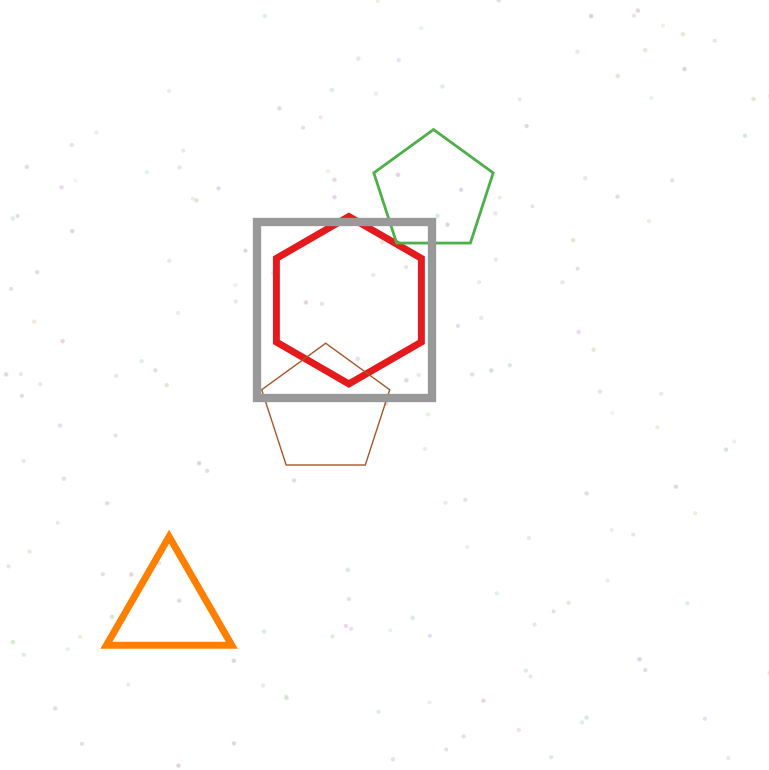[{"shape": "hexagon", "thickness": 2.5, "radius": 0.54, "center": [0.453, 0.61]}, {"shape": "pentagon", "thickness": 1, "radius": 0.41, "center": [0.563, 0.75]}, {"shape": "triangle", "thickness": 2.5, "radius": 0.47, "center": [0.22, 0.209]}, {"shape": "pentagon", "thickness": 0.5, "radius": 0.44, "center": [0.423, 0.467]}, {"shape": "square", "thickness": 3, "radius": 0.57, "center": [0.447, 0.597]}]